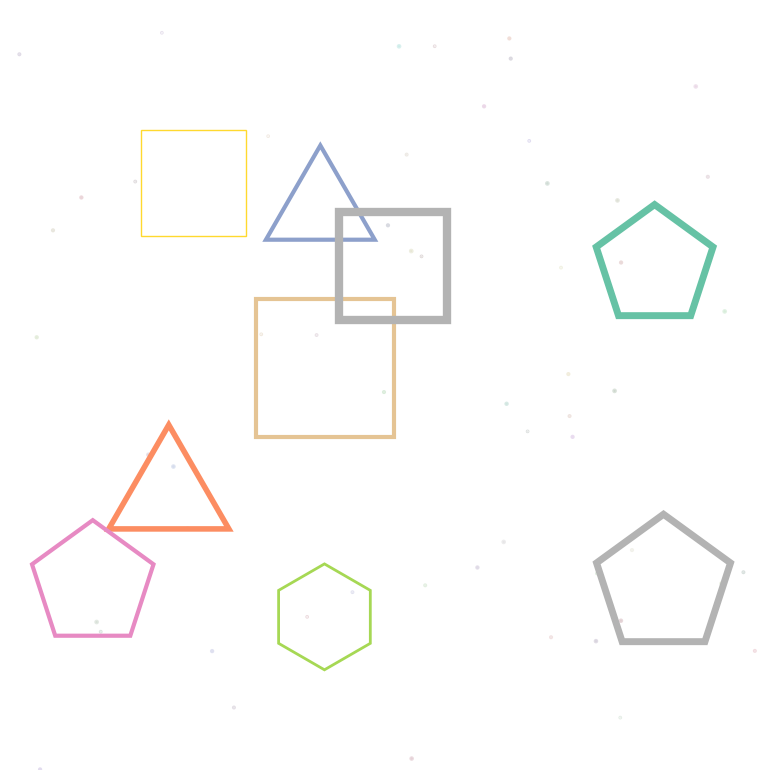[{"shape": "pentagon", "thickness": 2.5, "radius": 0.4, "center": [0.85, 0.655]}, {"shape": "triangle", "thickness": 2, "radius": 0.45, "center": [0.219, 0.358]}, {"shape": "triangle", "thickness": 1.5, "radius": 0.41, "center": [0.416, 0.729]}, {"shape": "pentagon", "thickness": 1.5, "radius": 0.41, "center": [0.12, 0.241]}, {"shape": "hexagon", "thickness": 1, "radius": 0.34, "center": [0.421, 0.199]}, {"shape": "square", "thickness": 0.5, "radius": 0.34, "center": [0.252, 0.762]}, {"shape": "square", "thickness": 1.5, "radius": 0.45, "center": [0.422, 0.522]}, {"shape": "square", "thickness": 3, "radius": 0.35, "center": [0.51, 0.655]}, {"shape": "pentagon", "thickness": 2.5, "radius": 0.46, "center": [0.862, 0.241]}]